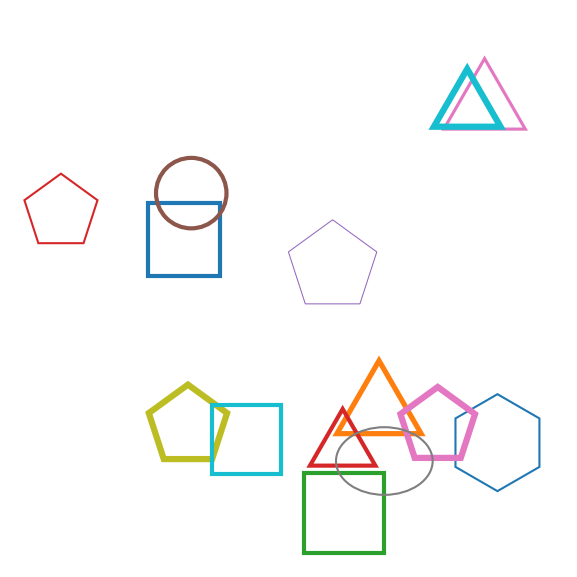[{"shape": "square", "thickness": 2, "radius": 0.31, "center": [0.319, 0.584]}, {"shape": "hexagon", "thickness": 1, "radius": 0.42, "center": [0.861, 0.233]}, {"shape": "triangle", "thickness": 2.5, "radius": 0.42, "center": [0.656, 0.29]}, {"shape": "square", "thickness": 2, "radius": 0.35, "center": [0.596, 0.111]}, {"shape": "pentagon", "thickness": 1, "radius": 0.33, "center": [0.106, 0.632]}, {"shape": "triangle", "thickness": 2, "radius": 0.33, "center": [0.593, 0.226]}, {"shape": "pentagon", "thickness": 0.5, "radius": 0.4, "center": [0.576, 0.538]}, {"shape": "circle", "thickness": 2, "radius": 0.31, "center": [0.331, 0.665]}, {"shape": "pentagon", "thickness": 3, "radius": 0.34, "center": [0.758, 0.261]}, {"shape": "triangle", "thickness": 1.5, "radius": 0.41, "center": [0.839, 0.816]}, {"shape": "oval", "thickness": 1, "radius": 0.42, "center": [0.666, 0.201]}, {"shape": "pentagon", "thickness": 3, "radius": 0.36, "center": [0.325, 0.262]}, {"shape": "square", "thickness": 2, "radius": 0.3, "center": [0.427, 0.238]}, {"shape": "triangle", "thickness": 3, "radius": 0.33, "center": [0.809, 0.813]}]